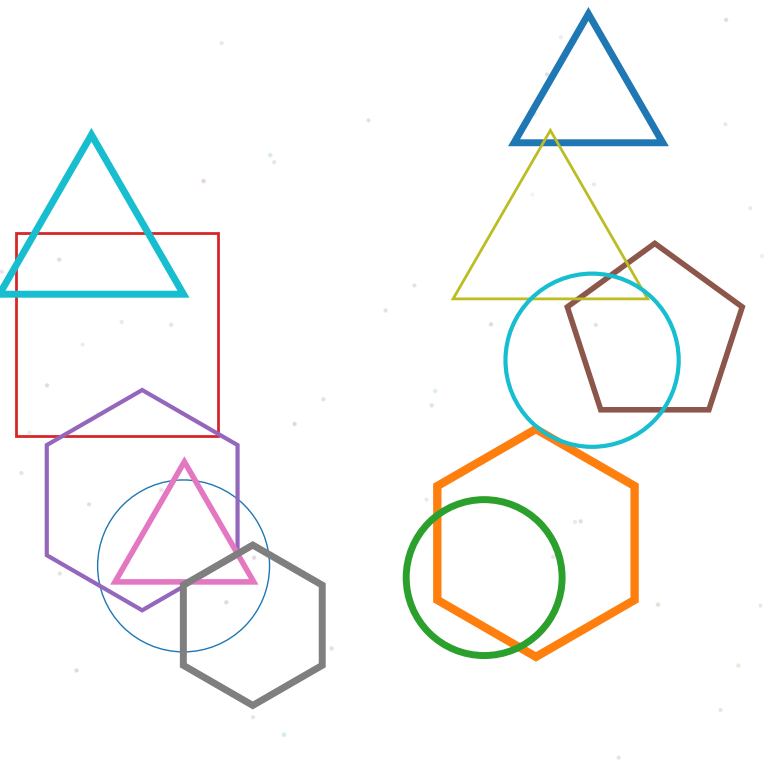[{"shape": "circle", "thickness": 0.5, "radius": 0.56, "center": [0.238, 0.265]}, {"shape": "triangle", "thickness": 2.5, "radius": 0.56, "center": [0.764, 0.87]}, {"shape": "hexagon", "thickness": 3, "radius": 0.74, "center": [0.696, 0.295]}, {"shape": "circle", "thickness": 2.5, "radius": 0.51, "center": [0.629, 0.25]}, {"shape": "square", "thickness": 1, "radius": 0.66, "center": [0.152, 0.565]}, {"shape": "hexagon", "thickness": 1.5, "radius": 0.72, "center": [0.185, 0.35]}, {"shape": "pentagon", "thickness": 2, "radius": 0.6, "center": [0.85, 0.564]}, {"shape": "triangle", "thickness": 2, "radius": 0.52, "center": [0.239, 0.296]}, {"shape": "hexagon", "thickness": 2.5, "radius": 0.52, "center": [0.328, 0.188]}, {"shape": "triangle", "thickness": 1, "radius": 0.73, "center": [0.715, 0.685]}, {"shape": "circle", "thickness": 1.5, "radius": 0.56, "center": [0.769, 0.532]}, {"shape": "triangle", "thickness": 2.5, "radius": 0.69, "center": [0.119, 0.687]}]